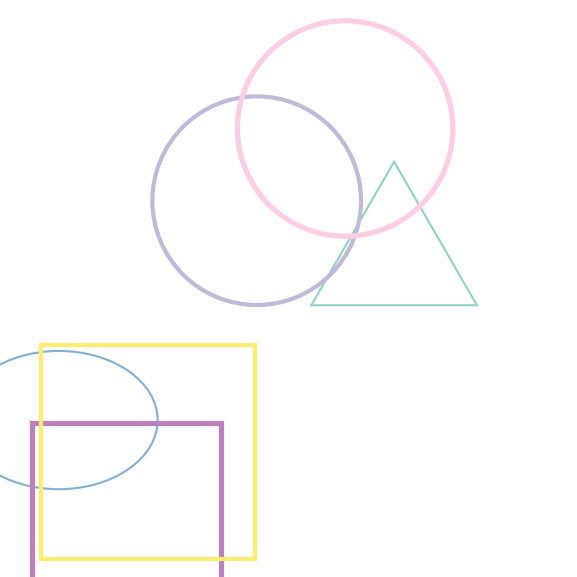[{"shape": "triangle", "thickness": 1, "radius": 0.83, "center": [0.682, 0.553]}, {"shape": "circle", "thickness": 2, "radius": 0.9, "center": [0.445, 0.652]}, {"shape": "oval", "thickness": 1, "radius": 0.86, "center": [0.102, 0.272]}, {"shape": "circle", "thickness": 2.5, "radius": 0.93, "center": [0.598, 0.777]}, {"shape": "square", "thickness": 2.5, "radius": 0.82, "center": [0.219, 0.103]}, {"shape": "square", "thickness": 2, "radius": 0.93, "center": [0.256, 0.216]}]